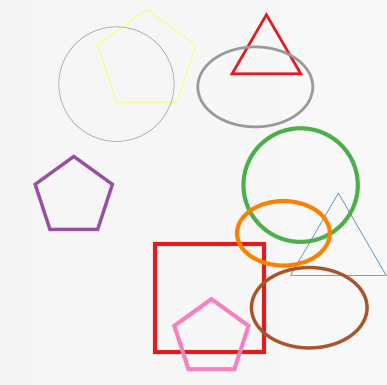[{"shape": "square", "thickness": 3, "radius": 0.71, "center": [0.54, 0.226]}, {"shape": "triangle", "thickness": 2, "radius": 0.51, "center": [0.688, 0.86]}, {"shape": "triangle", "thickness": 0.5, "radius": 0.71, "center": [0.873, 0.356]}, {"shape": "circle", "thickness": 3, "radius": 0.74, "center": [0.776, 0.519]}, {"shape": "pentagon", "thickness": 2.5, "radius": 0.52, "center": [0.19, 0.489]}, {"shape": "oval", "thickness": 3, "radius": 0.6, "center": [0.731, 0.394]}, {"shape": "pentagon", "thickness": 0.5, "radius": 0.66, "center": [0.379, 0.842]}, {"shape": "oval", "thickness": 2.5, "radius": 0.75, "center": [0.798, 0.201]}, {"shape": "pentagon", "thickness": 3, "radius": 0.5, "center": [0.546, 0.122]}, {"shape": "circle", "thickness": 0.5, "radius": 0.74, "center": [0.301, 0.782]}, {"shape": "oval", "thickness": 2, "radius": 0.74, "center": [0.659, 0.774]}]